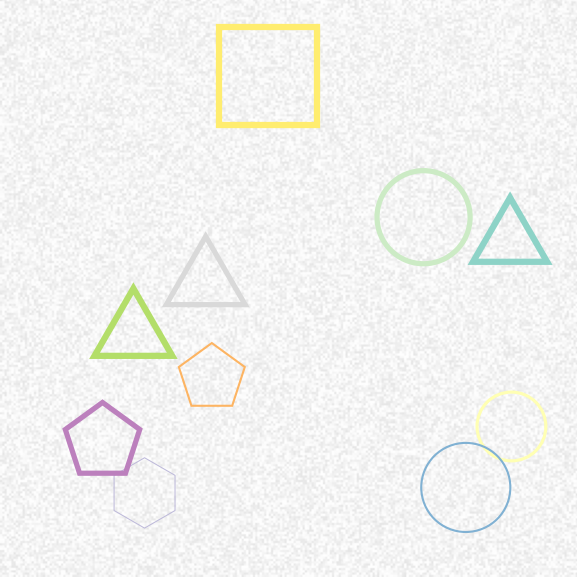[{"shape": "triangle", "thickness": 3, "radius": 0.37, "center": [0.883, 0.583]}, {"shape": "circle", "thickness": 1.5, "radius": 0.3, "center": [0.886, 0.261]}, {"shape": "hexagon", "thickness": 0.5, "radius": 0.3, "center": [0.25, 0.146]}, {"shape": "circle", "thickness": 1, "radius": 0.39, "center": [0.807, 0.155]}, {"shape": "pentagon", "thickness": 1, "radius": 0.3, "center": [0.367, 0.345]}, {"shape": "triangle", "thickness": 3, "radius": 0.39, "center": [0.231, 0.422]}, {"shape": "triangle", "thickness": 2.5, "radius": 0.39, "center": [0.356, 0.511]}, {"shape": "pentagon", "thickness": 2.5, "radius": 0.34, "center": [0.178, 0.234]}, {"shape": "circle", "thickness": 2.5, "radius": 0.4, "center": [0.733, 0.623]}, {"shape": "square", "thickness": 3, "radius": 0.42, "center": [0.464, 0.867]}]